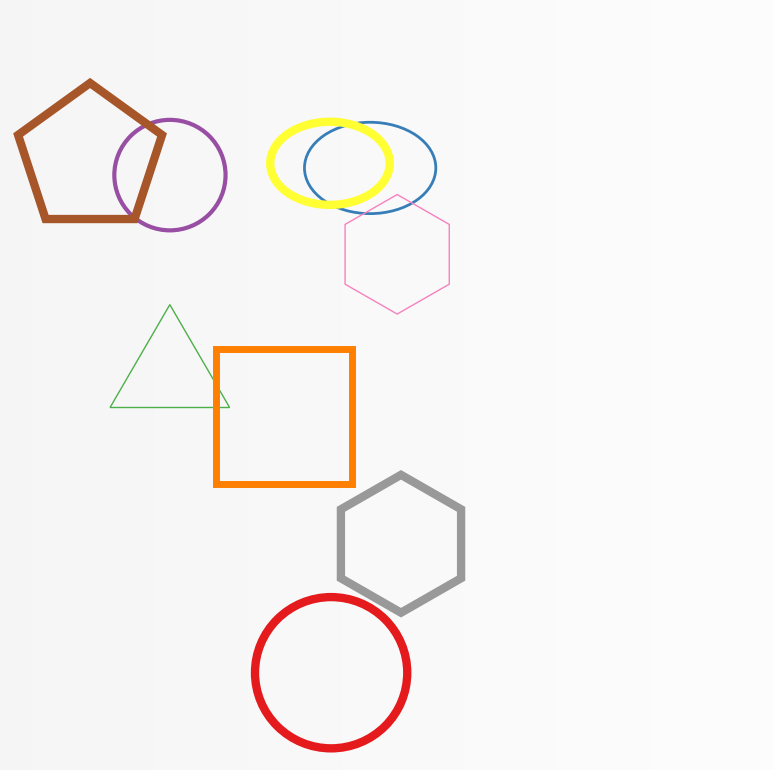[{"shape": "circle", "thickness": 3, "radius": 0.49, "center": [0.427, 0.126]}, {"shape": "oval", "thickness": 1, "radius": 0.42, "center": [0.478, 0.782]}, {"shape": "triangle", "thickness": 0.5, "radius": 0.45, "center": [0.219, 0.515]}, {"shape": "circle", "thickness": 1.5, "radius": 0.36, "center": [0.219, 0.773]}, {"shape": "square", "thickness": 2.5, "radius": 0.44, "center": [0.367, 0.459]}, {"shape": "oval", "thickness": 3, "radius": 0.39, "center": [0.426, 0.788]}, {"shape": "pentagon", "thickness": 3, "radius": 0.49, "center": [0.116, 0.795]}, {"shape": "hexagon", "thickness": 0.5, "radius": 0.39, "center": [0.512, 0.67]}, {"shape": "hexagon", "thickness": 3, "radius": 0.45, "center": [0.517, 0.294]}]